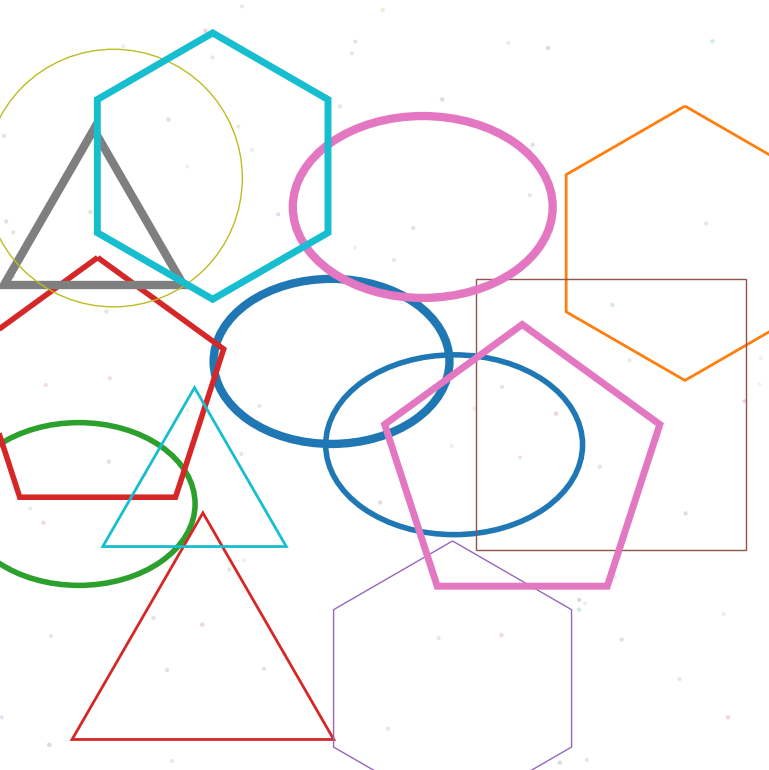[{"shape": "oval", "thickness": 3, "radius": 0.77, "center": [0.431, 0.531]}, {"shape": "oval", "thickness": 2, "radius": 0.83, "center": [0.59, 0.422]}, {"shape": "hexagon", "thickness": 1, "radius": 0.89, "center": [0.89, 0.684]}, {"shape": "oval", "thickness": 2, "radius": 0.75, "center": [0.102, 0.345]}, {"shape": "pentagon", "thickness": 2, "radius": 0.86, "center": [0.127, 0.493]}, {"shape": "triangle", "thickness": 1, "radius": 0.98, "center": [0.264, 0.138]}, {"shape": "hexagon", "thickness": 0.5, "radius": 0.89, "center": [0.588, 0.119]}, {"shape": "square", "thickness": 0.5, "radius": 0.88, "center": [0.794, 0.462]}, {"shape": "pentagon", "thickness": 2.5, "radius": 0.94, "center": [0.678, 0.391]}, {"shape": "oval", "thickness": 3, "radius": 0.84, "center": [0.549, 0.731]}, {"shape": "triangle", "thickness": 3, "radius": 0.67, "center": [0.122, 0.697]}, {"shape": "circle", "thickness": 0.5, "radius": 0.84, "center": [0.147, 0.769]}, {"shape": "triangle", "thickness": 1, "radius": 0.69, "center": [0.253, 0.359]}, {"shape": "hexagon", "thickness": 2.5, "radius": 0.86, "center": [0.276, 0.784]}]